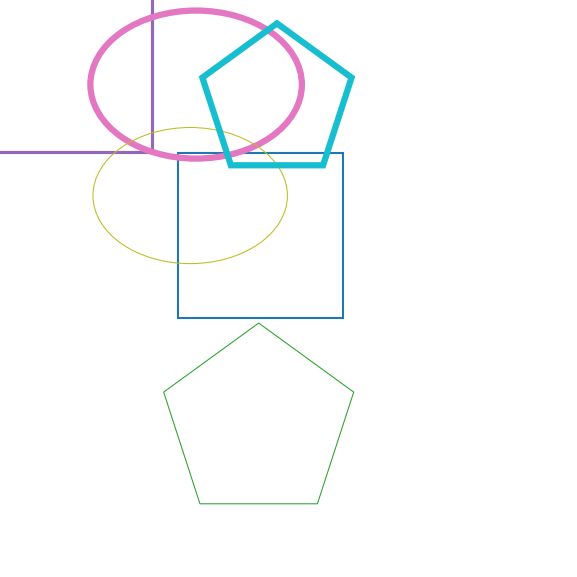[{"shape": "square", "thickness": 1, "radius": 0.71, "center": [0.45, 0.592]}, {"shape": "pentagon", "thickness": 0.5, "radius": 0.86, "center": [0.448, 0.267]}, {"shape": "square", "thickness": 1.5, "radius": 0.76, "center": [0.111, 0.888]}, {"shape": "oval", "thickness": 3, "radius": 0.92, "center": [0.34, 0.853]}, {"shape": "oval", "thickness": 0.5, "radius": 0.84, "center": [0.329, 0.66]}, {"shape": "pentagon", "thickness": 3, "radius": 0.68, "center": [0.48, 0.823]}]